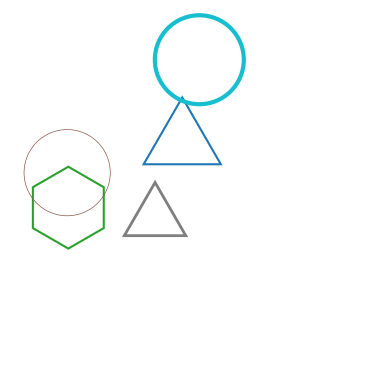[{"shape": "triangle", "thickness": 1.5, "radius": 0.58, "center": [0.473, 0.631]}, {"shape": "hexagon", "thickness": 1.5, "radius": 0.53, "center": [0.177, 0.461]}, {"shape": "circle", "thickness": 0.5, "radius": 0.56, "center": [0.174, 0.551]}, {"shape": "triangle", "thickness": 2, "radius": 0.46, "center": [0.403, 0.434]}, {"shape": "circle", "thickness": 3, "radius": 0.58, "center": [0.518, 0.845]}]